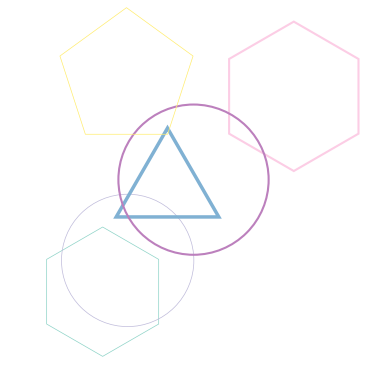[{"shape": "hexagon", "thickness": 0.5, "radius": 0.84, "center": [0.267, 0.242]}, {"shape": "circle", "thickness": 0.5, "radius": 0.86, "center": [0.332, 0.324]}, {"shape": "triangle", "thickness": 2.5, "radius": 0.77, "center": [0.435, 0.513]}, {"shape": "hexagon", "thickness": 1.5, "radius": 0.97, "center": [0.763, 0.75]}, {"shape": "circle", "thickness": 1.5, "radius": 0.98, "center": [0.503, 0.533]}, {"shape": "pentagon", "thickness": 0.5, "radius": 0.91, "center": [0.329, 0.798]}]